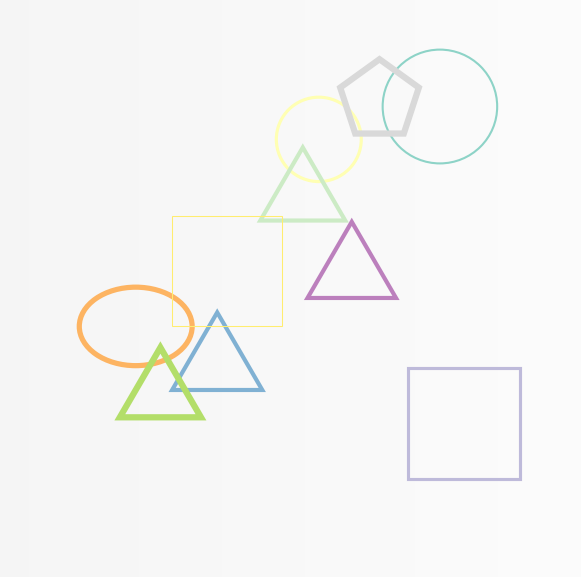[{"shape": "circle", "thickness": 1, "radius": 0.49, "center": [0.757, 0.815]}, {"shape": "circle", "thickness": 1.5, "radius": 0.37, "center": [0.548, 0.758]}, {"shape": "square", "thickness": 1.5, "radius": 0.48, "center": [0.798, 0.266]}, {"shape": "triangle", "thickness": 2, "radius": 0.45, "center": [0.374, 0.369]}, {"shape": "oval", "thickness": 2.5, "radius": 0.49, "center": [0.233, 0.434]}, {"shape": "triangle", "thickness": 3, "radius": 0.4, "center": [0.276, 0.317]}, {"shape": "pentagon", "thickness": 3, "radius": 0.36, "center": [0.653, 0.825]}, {"shape": "triangle", "thickness": 2, "radius": 0.44, "center": [0.605, 0.527]}, {"shape": "triangle", "thickness": 2, "radius": 0.42, "center": [0.521, 0.659]}, {"shape": "square", "thickness": 0.5, "radius": 0.48, "center": [0.39, 0.529]}]